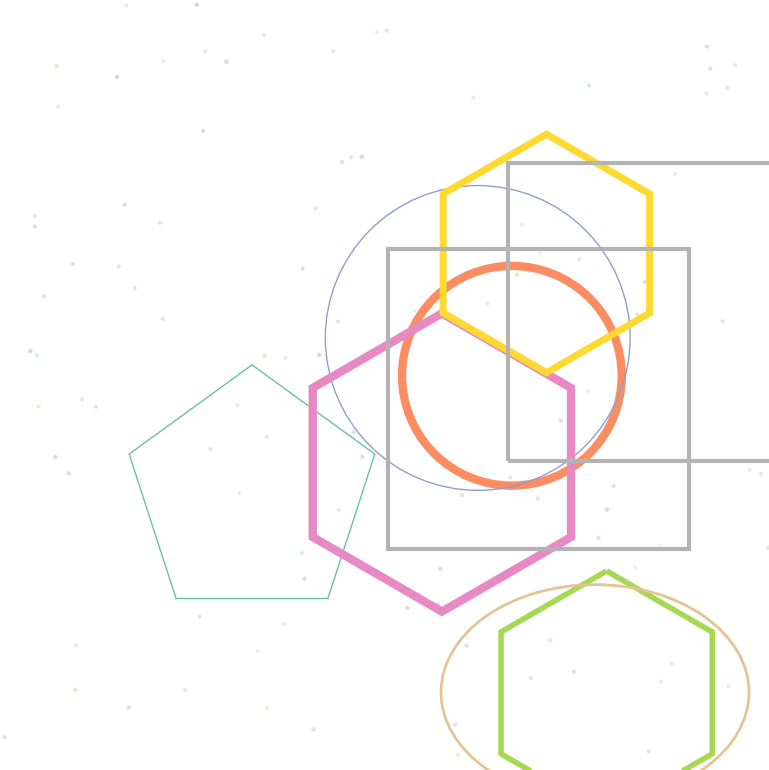[{"shape": "pentagon", "thickness": 0.5, "radius": 0.84, "center": [0.327, 0.358]}, {"shape": "circle", "thickness": 3, "radius": 0.71, "center": [0.665, 0.512]}, {"shape": "circle", "thickness": 0.5, "radius": 0.99, "center": [0.62, 0.561]}, {"shape": "hexagon", "thickness": 3, "radius": 0.97, "center": [0.574, 0.399]}, {"shape": "hexagon", "thickness": 2, "radius": 0.79, "center": [0.788, 0.1]}, {"shape": "hexagon", "thickness": 2.5, "radius": 0.77, "center": [0.71, 0.671]}, {"shape": "oval", "thickness": 1, "radius": 1.0, "center": [0.773, 0.101]}, {"shape": "square", "thickness": 1.5, "radius": 0.97, "center": [0.853, 0.595]}, {"shape": "square", "thickness": 1.5, "radius": 0.98, "center": [0.699, 0.482]}]